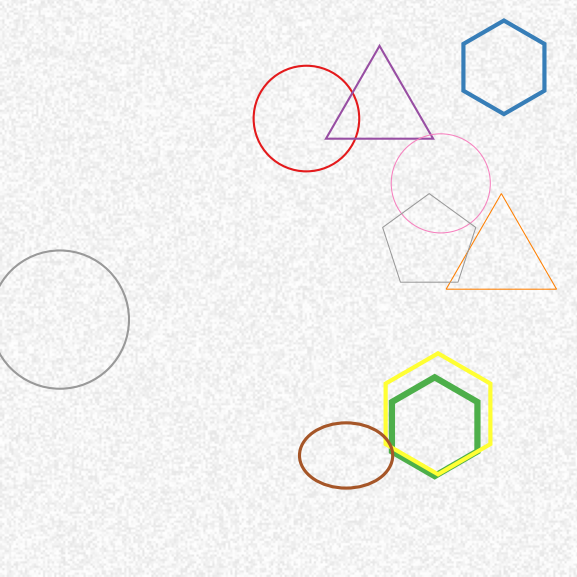[{"shape": "circle", "thickness": 1, "radius": 0.46, "center": [0.531, 0.794]}, {"shape": "hexagon", "thickness": 2, "radius": 0.4, "center": [0.873, 0.883]}, {"shape": "hexagon", "thickness": 3, "radius": 0.43, "center": [0.753, 0.26]}, {"shape": "triangle", "thickness": 1, "radius": 0.54, "center": [0.657, 0.813]}, {"shape": "triangle", "thickness": 0.5, "radius": 0.55, "center": [0.868, 0.554]}, {"shape": "hexagon", "thickness": 2, "radius": 0.52, "center": [0.758, 0.283]}, {"shape": "oval", "thickness": 1.5, "radius": 0.4, "center": [0.599, 0.21]}, {"shape": "circle", "thickness": 0.5, "radius": 0.43, "center": [0.763, 0.682]}, {"shape": "circle", "thickness": 1, "radius": 0.6, "center": [0.104, 0.446]}, {"shape": "pentagon", "thickness": 0.5, "radius": 0.42, "center": [0.743, 0.579]}]